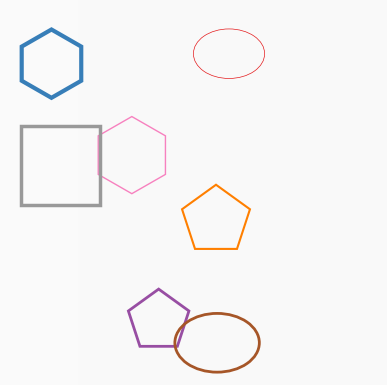[{"shape": "oval", "thickness": 0.5, "radius": 0.46, "center": [0.591, 0.861]}, {"shape": "hexagon", "thickness": 3, "radius": 0.44, "center": [0.133, 0.835]}, {"shape": "pentagon", "thickness": 2, "radius": 0.41, "center": [0.409, 0.167]}, {"shape": "pentagon", "thickness": 1.5, "radius": 0.46, "center": [0.557, 0.428]}, {"shape": "oval", "thickness": 2, "radius": 0.54, "center": [0.56, 0.11]}, {"shape": "hexagon", "thickness": 1, "radius": 0.5, "center": [0.34, 0.597]}, {"shape": "square", "thickness": 2.5, "radius": 0.51, "center": [0.157, 0.571]}]